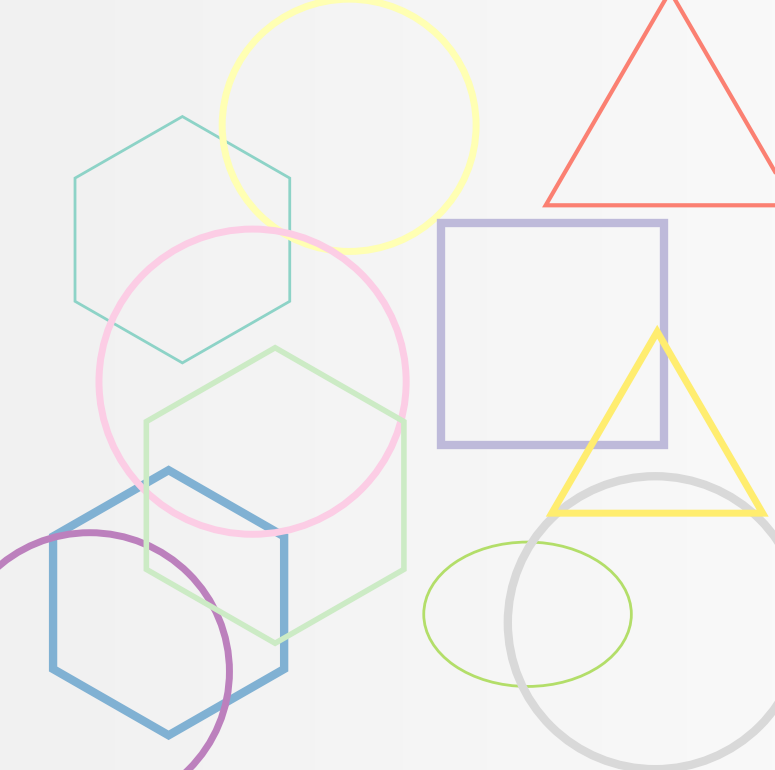[{"shape": "hexagon", "thickness": 1, "radius": 0.8, "center": [0.235, 0.689]}, {"shape": "circle", "thickness": 2.5, "radius": 0.82, "center": [0.451, 0.837]}, {"shape": "square", "thickness": 3, "radius": 0.72, "center": [0.713, 0.566]}, {"shape": "triangle", "thickness": 1.5, "radius": 0.93, "center": [0.865, 0.826]}, {"shape": "hexagon", "thickness": 3, "radius": 0.86, "center": [0.218, 0.217]}, {"shape": "oval", "thickness": 1, "radius": 0.67, "center": [0.681, 0.202]}, {"shape": "circle", "thickness": 2.5, "radius": 0.99, "center": [0.326, 0.504]}, {"shape": "circle", "thickness": 3, "radius": 0.95, "center": [0.845, 0.191]}, {"shape": "circle", "thickness": 2.5, "radius": 0.9, "center": [0.116, 0.128]}, {"shape": "hexagon", "thickness": 2, "radius": 0.96, "center": [0.355, 0.357]}, {"shape": "triangle", "thickness": 2.5, "radius": 0.79, "center": [0.848, 0.412]}]